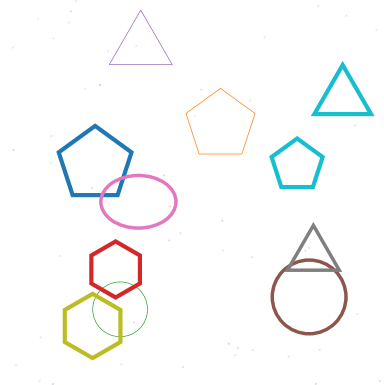[{"shape": "pentagon", "thickness": 3, "radius": 0.5, "center": [0.247, 0.574]}, {"shape": "pentagon", "thickness": 0.5, "radius": 0.47, "center": [0.573, 0.676]}, {"shape": "circle", "thickness": 0.5, "radius": 0.36, "center": [0.312, 0.197]}, {"shape": "hexagon", "thickness": 3, "radius": 0.36, "center": [0.3, 0.3]}, {"shape": "triangle", "thickness": 0.5, "radius": 0.47, "center": [0.366, 0.879]}, {"shape": "circle", "thickness": 2.5, "radius": 0.48, "center": [0.803, 0.229]}, {"shape": "oval", "thickness": 2.5, "radius": 0.49, "center": [0.36, 0.476]}, {"shape": "triangle", "thickness": 2.5, "radius": 0.39, "center": [0.814, 0.337]}, {"shape": "hexagon", "thickness": 3, "radius": 0.42, "center": [0.241, 0.153]}, {"shape": "pentagon", "thickness": 3, "radius": 0.35, "center": [0.772, 0.571]}, {"shape": "triangle", "thickness": 3, "radius": 0.43, "center": [0.89, 0.746]}]